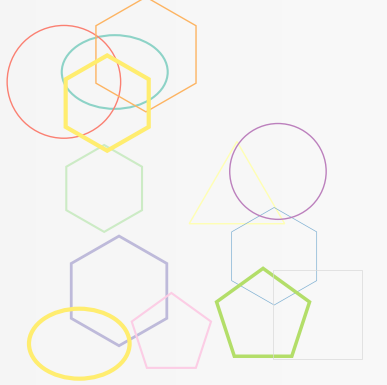[{"shape": "oval", "thickness": 1.5, "radius": 0.68, "center": [0.296, 0.813]}, {"shape": "triangle", "thickness": 1, "radius": 0.71, "center": [0.611, 0.49]}, {"shape": "hexagon", "thickness": 2, "radius": 0.71, "center": [0.307, 0.244]}, {"shape": "circle", "thickness": 1, "radius": 0.73, "center": [0.165, 0.787]}, {"shape": "hexagon", "thickness": 0.5, "radius": 0.63, "center": [0.708, 0.334]}, {"shape": "hexagon", "thickness": 1, "radius": 0.75, "center": [0.377, 0.859]}, {"shape": "pentagon", "thickness": 2.5, "radius": 0.63, "center": [0.679, 0.177]}, {"shape": "pentagon", "thickness": 1.5, "radius": 0.54, "center": [0.442, 0.132]}, {"shape": "square", "thickness": 0.5, "radius": 0.58, "center": [0.82, 0.183]}, {"shape": "circle", "thickness": 1, "radius": 0.62, "center": [0.717, 0.555]}, {"shape": "hexagon", "thickness": 1.5, "radius": 0.56, "center": [0.269, 0.511]}, {"shape": "hexagon", "thickness": 3, "radius": 0.62, "center": [0.277, 0.732]}, {"shape": "oval", "thickness": 3, "radius": 0.65, "center": [0.205, 0.107]}]